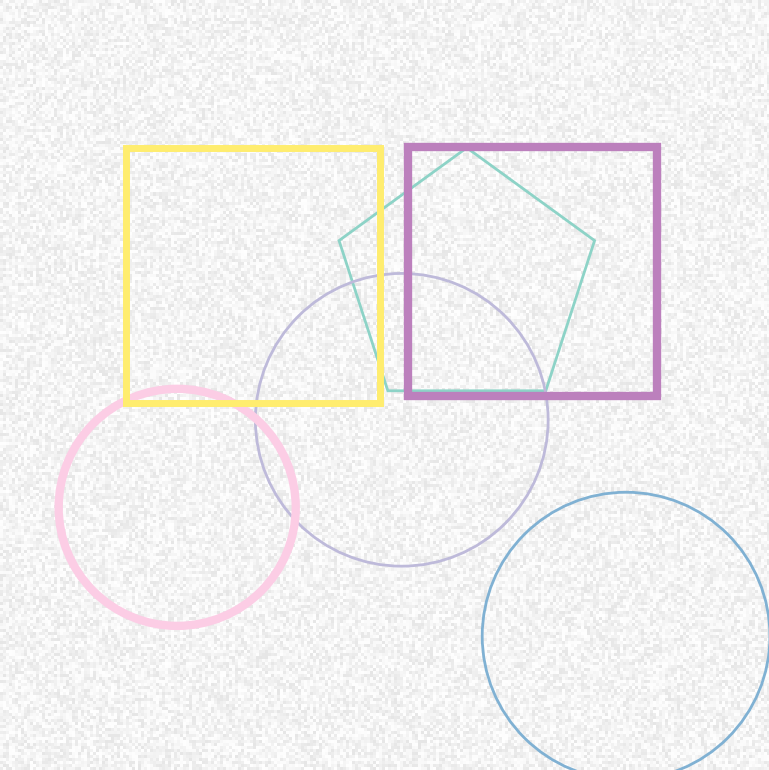[{"shape": "pentagon", "thickness": 1, "radius": 0.87, "center": [0.606, 0.634]}, {"shape": "circle", "thickness": 1, "radius": 0.95, "center": [0.522, 0.455]}, {"shape": "circle", "thickness": 1, "radius": 0.93, "center": [0.813, 0.174]}, {"shape": "circle", "thickness": 3, "radius": 0.77, "center": [0.23, 0.341]}, {"shape": "square", "thickness": 3, "radius": 0.81, "center": [0.692, 0.647]}, {"shape": "square", "thickness": 2.5, "radius": 0.83, "center": [0.329, 0.642]}]